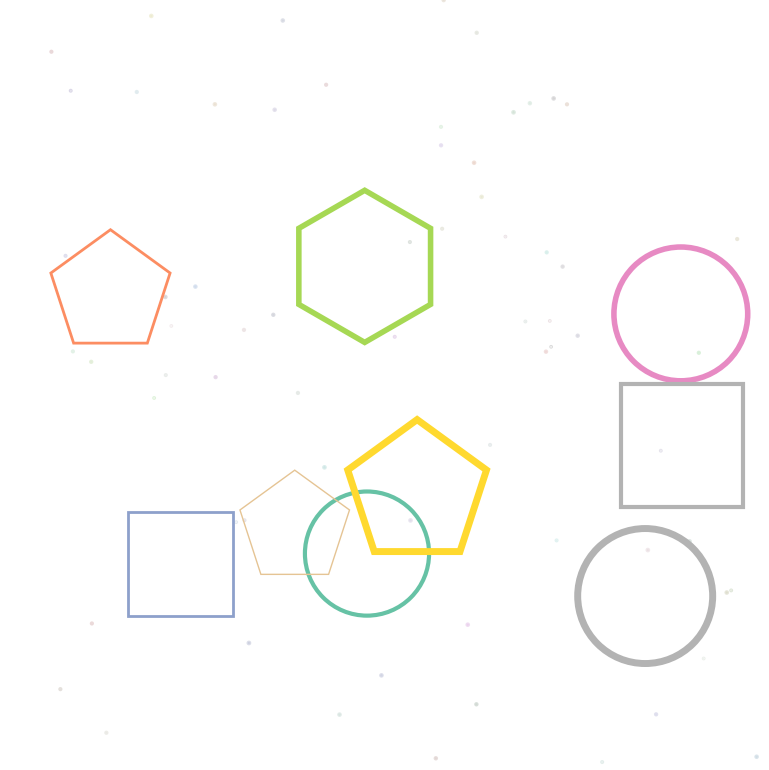[{"shape": "circle", "thickness": 1.5, "radius": 0.4, "center": [0.477, 0.281]}, {"shape": "pentagon", "thickness": 1, "radius": 0.41, "center": [0.143, 0.62]}, {"shape": "square", "thickness": 1, "radius": 0.34, "center": [0.235, 0.267]}, {"shape": "circle", "thickness": 2, "radius": 0.43, "center": [0.884, 0.592]}, {"shape": "hexagon", "thickness": 2, "radius": 0.49, "center": [0.474, 0.654]}, {"shape": "pentagon", "thickness": 2.5, "radius": 0.47, "center": [0.542, 0.36]}, {"shape": "pentagon", "thickness": 0.5, "radius": 0.37, "center": [0.383, 0.315]}, {"shape": "circle", "thickness": 2.5, "radius": 0.44, "center": [0.838, 0.226]}, {"shape": "square", "thickness": 1.5, "radius": 0.4, "center": [0.886, 0.421]}]